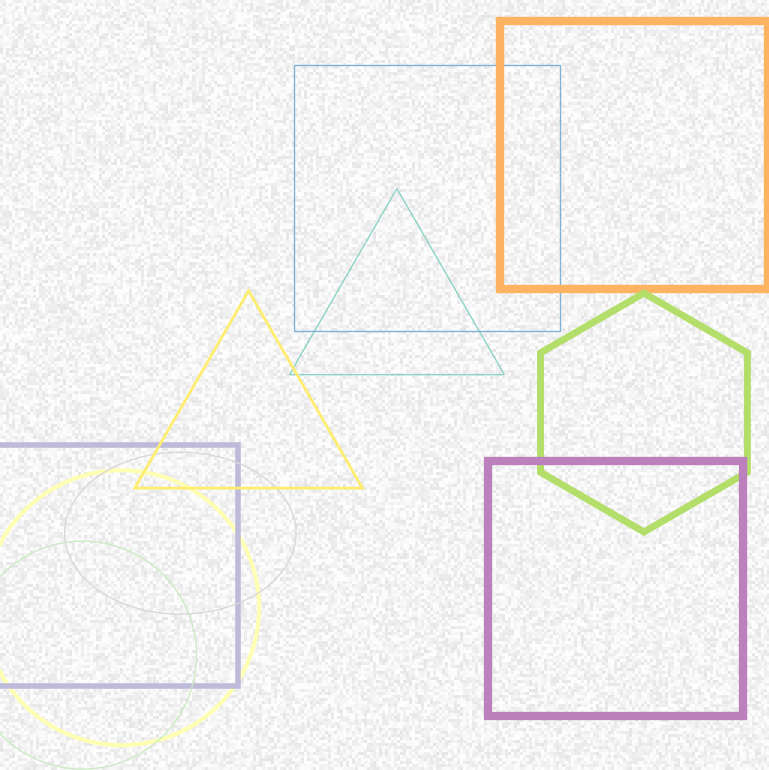[{"shape": "triangle", "thickness": 0.5, "radius": 0.81, "center": [0.515, 0.594]}, {"shape": "circle", "thickness": 1.5, "radius": 0.89, "center": [0.158, 0.211]}, {"shape": "square", "thickness": 2, "radius": 0.78, "center": [0.153, 0.266]}, {"shape": "square", "thickness": 0.5, "radius": 0.86, "center": [0.554, 0.742]}, {"shape": "square", "thickness": 3, "radius": 0.87, "center": [0.824, 0.798]}, {"shape": "hexagon", "thickness": 2.5, "radius": 0.78, "center": [0.836, 0.464]}, {"shape": "oval", "thickness": 0.5, "radius": 0.75, "center": [0.234, 0.308]}, {"shape": "square", "thickness": 3, "radius": 0.83, "center": [0.799, 0.236]}, {"shape": "circle", "thickness": 0.5, "radius": 0.74, "center": [0.107, 0.149]}, {"shape": "triangle", "thickness": 1, "radius": 0.85, "center": [0.323, 0.451]}]